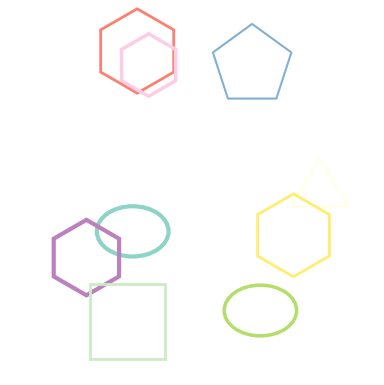[{"shape": "oval", "thickness": 3, "radius": 0.47, "center": [0.345, 0.399]}, {"shape": "triangle", "thickness": 0.5, "radius": 0.42, "center": [0.83, 0.506]}, {"shape": "hexagon", "thickness": 2, "radius": 0.55, "center": [0.356, 0.868]}, {"shape": "pentagon", "thickness": 1.5, "radius": 0.54, "center": [0.655, 0.831]}, {"shape": "oval", "thickness": 2.5, "radius": 0.47, "center": [0.676, 0.194]}, {"shape": "hexagon", "thickness": 2.5, "radius": 0.41, "center": [0.386, 0.831]}, {"shape": "hexagon", "thickness": 3, "radius": 0.49, "center": [0.224, 0.331]}, {"shape": "square", "thickness": 2, "radius": 0.48, "center": [0.331, 0.165]}, {"shape": "hexagon", "thickness": 2, "radius": 0.54, "center": [0.762, 0.389]}]